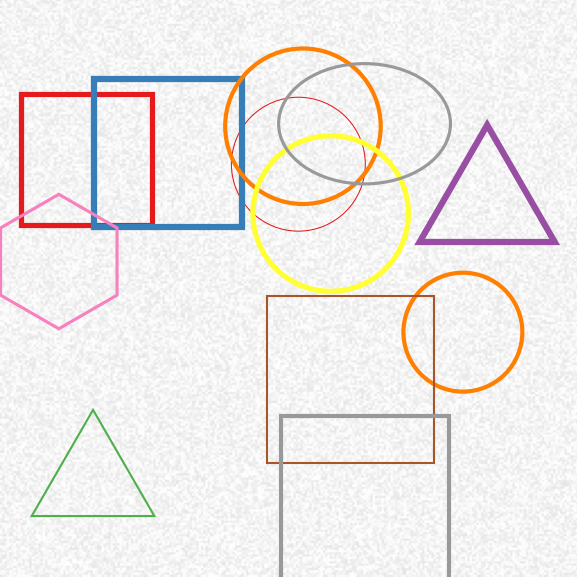[{"shape": "square", "thickness": 2.5, "radius": 0.57, "center": [0.15, 0.723]}, {"shape": "circle", "thickness": 0.5, "radius": 0.58, "center": [0.517, 0.715]}, {"shape": "square", "thickness": 3, "radius": 0.64, "center": [0.291, 0.734]}, {"shape": "triangle", "thickness": 1, "radius": 0.61, "center": [0.161, 0.167]}, {"shape": "triangle", "thickness": 3, "radius": 0.68, "center": [0.844, 0.648]}, {"shape": "circle", "thickness": 2, "radius": 0.67, "center": [0.525, 0.781]}, {"shape": "circle", "thickness": 2, "radius": 0.51, "center": [0.802, 0.424]}, {"shape": "circle", "thickness": 2.5, "radius": 0.67, "center": [0.573, 0.629]}, {"shape": "square", "thickness": 1, "radius": 0.72, "center": [0.607, 0.341]}, {"shape": "hexagon", "thickness": 1.5, "radius": 0.58, "center": [0.102, 0.546]}, {"shape": "square", "thickness": 2, "radius": 0.73, "center": [0.632, 0.134]}, {"shape": "oval", "thickness": 1.5, "radius": 0.74, "center": [0.631, 0.785]}]